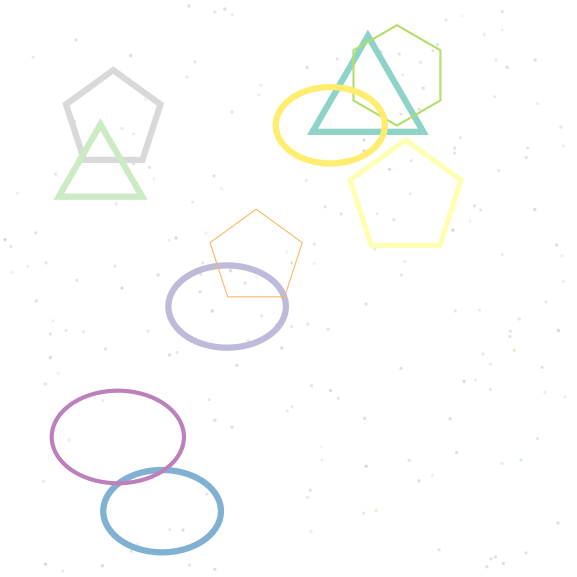[{"shape": "triangle", "thickness": 3, "radius": 0.55, "center": [0.637, 0.826]}, {"shape": "pentagon", "thickness": 2.5, "radius": 0.5, "center": [0.702, 0.656]}, {"shape": "oval", "thickness": 3, "radius": 0.51, "center": [0.393, 0.468]}, {"shape": "oval", "thickness": 3, "radius": 0.51, "center": [0.281, 0.114]}, {"shape": "pentagon", "thickness": 0.5, "radius": 0.42, "center": [0.444, 0.553]}, {"shape": "hexagon", "thickness": 1, "radius": 0.43, "center": [0.687, 0.869]}, {"shape": "pentagon", "thickness": 3, "radius": 0.43, "center": [0.196, 0.792]}, {"shape": "oval", "thickness": 2, "radius": 0.57, "center": [0.204, 0.242]}, {"shape": "triangle", "thickness": 3, "radius": 0.42, "center": [0.174, 0.7]}, {"shape": "oval", "thickness": 3, "radius": 0.47, "center": [0.572, 0.782]}]